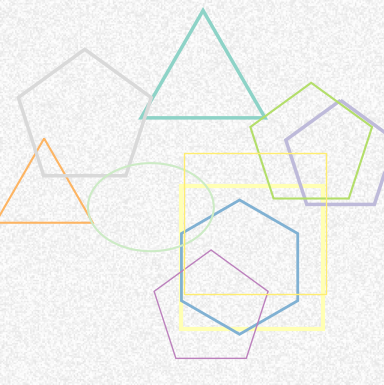[{"shape": "triangle", "thickness": 2.5, "radius": 0.93, "center": [0.527, 0.787]}, {"shape": "square", "thickness": 3, "radius": 0.93, "center": [0.655, 0.331]}, {"shape": "pentagon", "thickness": 2.5, "radius": 0.75, "center": [0.885, 0.59]}, {"shape": "hexagon", "thickness": 2, "radius": 0.87, "center": [0.622, 0.306]}, {"shape": "triangle", "thickness": 1.5, "radius": 0.73, "center": [0.115, 0.494]}, {"shape": "pentagon", "thickness": 1.5, "radius": 0.83, "center": [0.808, 0.619]}, {"shape": "pentagon", "thickness": 2.5, "radius": 0.91, "center": [0.22, 0.69]}, {"shape": "pentagon", "thickness": 1, "radius": 0.78, "center": [0.548, 0.195]}, {"shape": "oval", "thickness": 1.5, "radius": 0.82, "center": [0.392, 0.462]}, {"shape": "square", "thickness": 1, "radius": 0.92, "center": [0.662, 0.42]}]